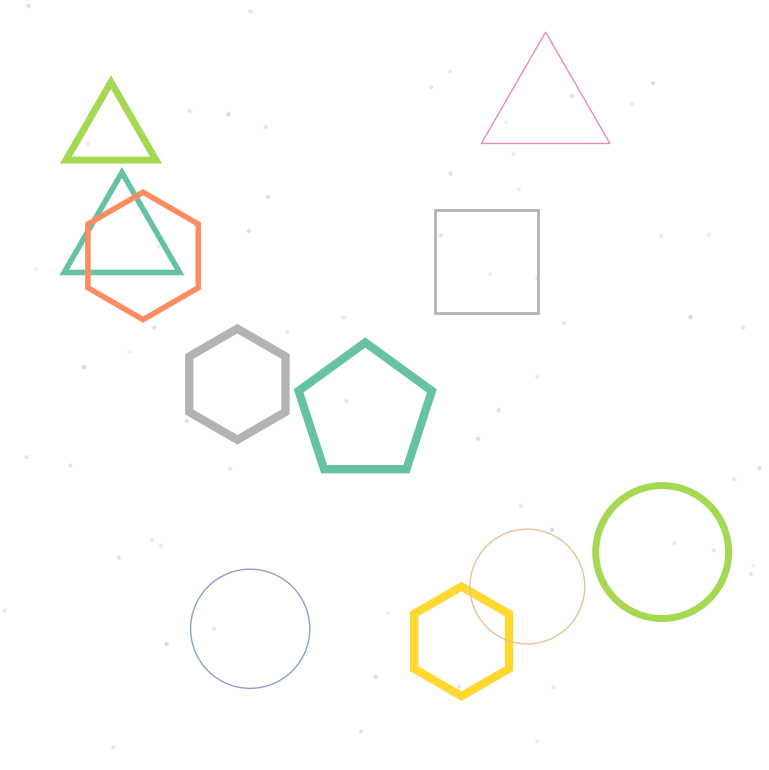[{"shape": "pentagon", "thickness": 3, "radius": 0.45, "center": [0.474, 0.464]}, {"shape": "triangle", "thickness": 2, "radius": 0.43, "center": [0.158, 0.689]}, {"shape": "hexagon", "thickness": 2, "radius": 0.41, "center": [0.186, 0.668]}, {"shape": "circle", "thickness": 0.5, "radius": 0.39, "center": [0.325, 0.183]}, {"shape": "triangle", "thickness": 0.5, "radius": 0.48, "center": [0.709, 0.862]}, {"shape": "circle", "thickness": 2.5, "radius": 0.43, "center": [0.86, 0.283]}, {"shape": "triangle", "thickness": 2.5, "radius": 0.34, "center": [0.144, 0.826]}, {"shape": "hexagon", "thickness": 3, "radius": 0.36, "center": [0.599, 0.167]}, {"shape": "circle", "thickness": 0.5, "radius": 0.37, "center": [0.685, 0.238]}, {"shape": "square", "thickness": 1, "radius": 0.33, "center": [0.632, 0.66]}, {"shape": "hexagon", "thickness": 3, "radius": 0.36, "center": [0.308, 0.501]}]